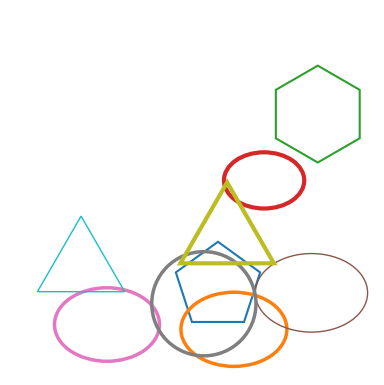[{"shape": "pentagon", "thickness": 1.5, "radius": 0.58, "center": [0.566, 0.257]}, {"shape": "oval", "thickness": 2.5, "radius": 0.69, "center": [0.608, 0.145]}, {"shape": "hexagon", "thickness": 1.5, "radius": 0.63, "center": [0.825, 0.704]}, {"shape": "oval", "thickness": 3, "radius": 0.52, "center": [0.686, 0.531]}, {"shape": "oval", "thickness": 1, "radius": 0.73, "center": [0.809, 0.239]}, {"shape": "oval", "thickness": 2.5, "radius": 0.68, "center": [0.278, 0.157]}, {"shape": "circle", "thickness": 2.5, "radius": 0.68, "center": [0.529, 0.211]}, {"shape": "triangle", "thickness": 3, "radius": 0.7, "center": [0.59, 0.386]}, {"shape": "triangle", "thickness": 1, "radius": 0.65, "center": [0.211, 0.308]}]